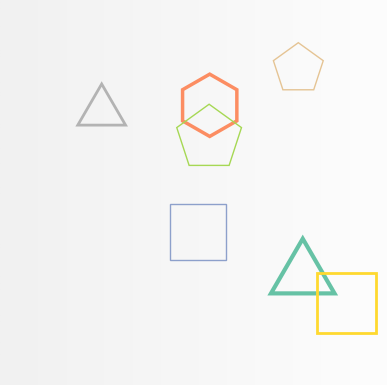[{"shape": "triangle", "thickness": 3, "radius": 0.47, "center": [0.781, 0.285]}, {"shape": "hexagon", "thickness": 2.5, "radius": 0.4, "center": [0.541, 0.727]}, {"shape": "square", "thickness": 1, "radius": 0.36, "center": [0.511, 0.397]}, {"shape": "pentagon", "thickness": 1, "radius": 0.44, "center": [0.54, 0.641]}, {"shape": "square", "thickness": 2, "radius": 0.38, "center": [0.894, 0.213]}, {"shape": "pentagon", "thickness": 1, "radius": 0.34, "center": [0.77, 0.821]}, {"shape": "triangle", "thickness": 2, "radius": 0.36, "center": [0.262, 0.711]}]